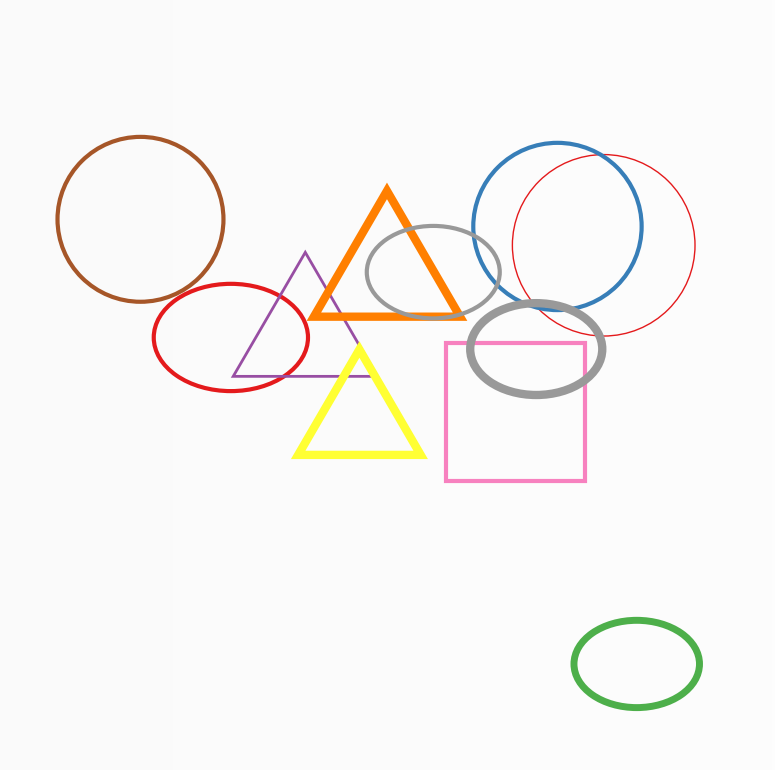[{"shape": "oval", "thickness": 1.5, "radius": 0.5, "center": [0.298, 0.562]}, {"shape": "circle", "thickness": 0.5, "radius": 0.59, "center": [0.779, 0.681]}, {"shape": "circle", "thickness": 1.5, "radius": 0.54, "center": [0.719, 0.706]}, {"shape": "oval", "thickness": 2.5, "radius": 0.4, "center": [0.822, 0.138]}, {"shape": "triangle", "thickness": 1, "radius": 0.54, "center": [0.394, 0.565]}, {"shape": "triangle", "thickness": 3, "radius": 0.54, "center": [0.499, 0.643]}, {"shape": "triangle", "thickness": 3, "radius": 0.46, "center": [0.464, 0.455]}, {"shape": "circle", "thickness": 1.5, "radius": 0.54, "center": [0.181, 0.715]}, {"shape": "square", "thickness": 1.5, "radius": 0.45, "center": [0.665, 0.465]}, {"shape": "oval", "thickness": 1.5, "radius": 0.43, "center": [0.559, 0.647]}, {"shape": "oval", "thickness": 3, "radius": 0.43, "center": [0.692, 0.547]}]